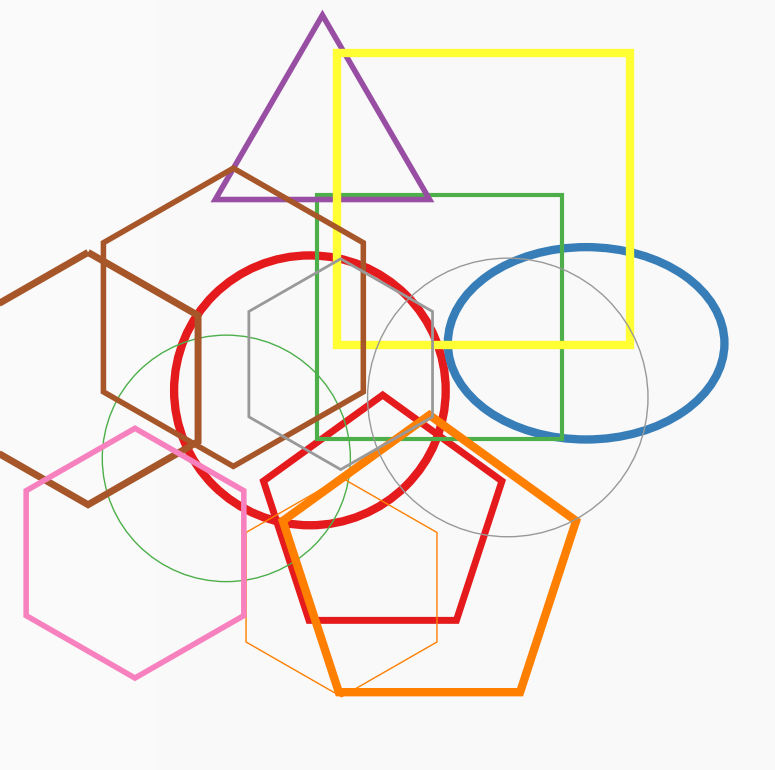[{"shape": "pentagon", "thickness": 2.5, "radius": 0.81, "center": [0.494, 0.325]}, {"shape": "circle", "thickness": 3, "radius": 0.88, "center": [0.4, 0.493]}, {"shape": "oval", "thickness": 3, "radius": 0.89, "center": [0.756, 0.554]}, {"shape": "circle", "thickness": 0.5, "radius": 0.8, "center": [0.292, 0.405]}, {"shape": "square", "thickness": 1.5, "radius": 0.79, "center": [0.567, 0.588]}, {"shape": "triangle", "thickness": 2, "radius": 0.8, "center": [0.416, 0.821]}, {"shape": "hexagon", "thickness": 0.5, "radius": 0.71, "center": [0.441, 0.237]}, {"shape": "pentagon", "thickness": 3, "radius": 0.99, "center": [0.554, 0.262]}, {"shape": "square", "thickness": 3, "radius": 0.95, "center": [0.624, 0.741]}, {"shape": "hexagon", "thickness": 2, "radius": 0.97, "center": [0.301, 0.588]}, {"shape": "hexagon", "thickness": 2.5, "radius": 0.82, "center": [0.114, 0.508]}, {"shape": "hexagon", "thickness": 2, "radius": 0.81, "center": [0.174, 0.282]}, {"shape": "circle", "thickness": 0.5, "radius": 0.9, "center": [0.655, 0.484]}, {"shape": "hexagon", "thickness": 1, "radius": 0.68, "center": [0.44, 0.527]}]